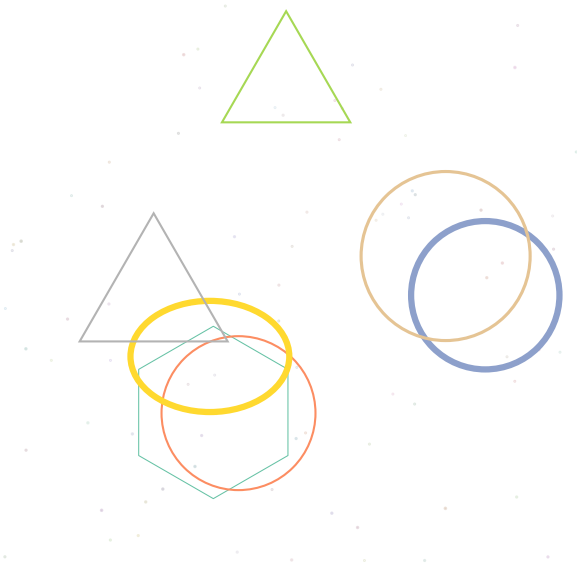[{"shape": "hexagon", "thickness": 0.5, "radius": 0.75, "center": [0.369, 0.285]}, {"shape": "circle", "thickness": 1, "radius": 0.67, "center": [0.413, 0.284]}, {"shape": "circle", "thickness": 3, "radius": 0.64, "center": [0.84, 0.488]}, {"shape": "triangle", "thickness": 1, "radius": 0.64, "center": [0.495, 0.851]}, {"shape": "oval", "thickness": 3, "radius": 0.69, "center": [0.363, 0.382]}, {"shape": "circle", "thickness": 1.5, "radius": 0.73, "center": [0.772, 0.556]}, {"shape": "triangle", "thickness": 1, "radius": 0.74, "center": [0.266, 0.482]}]